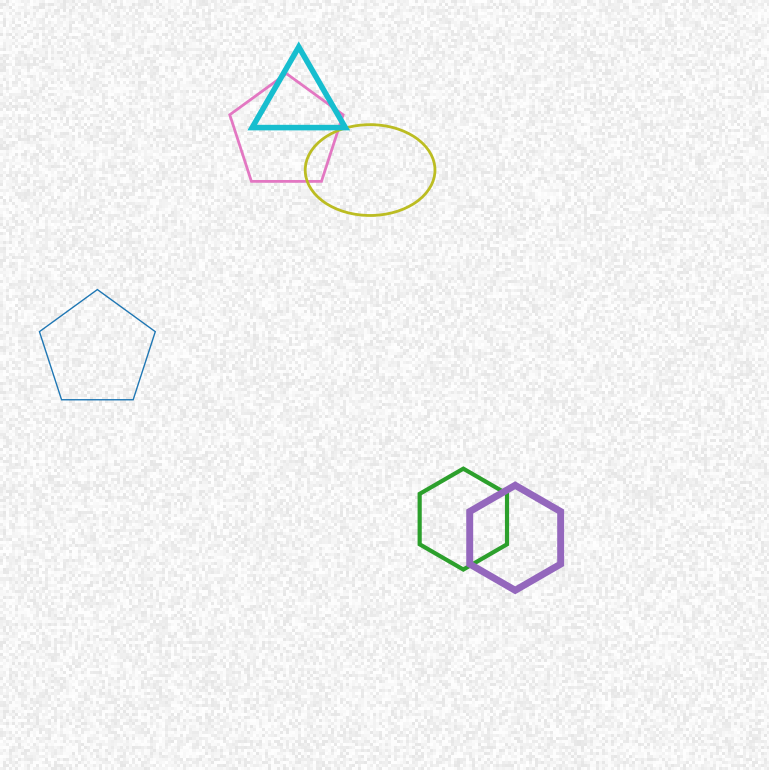[{"shape": "pentagon", "thickness": 0.5, "radius": 0.4, "center": [0.126, 0.545]}, {"shape": "hexagon", "thickness": 1.5, "radius": 0.33, "center": [0.602, 0.326]}, {"shape": "hexagon", "thickness": 2.5, "radius": 0.34, "center": [0.669, 0.302]}, {"shape": "pentagon", "thickness": 1, "radius": 0.39, "center": [0.372, 0.827]}, {"shape": "oval", "thickness": 1, "radius": 0.42, "center": [0.481, 0.779]}, {"shape": "triangle", "thickness": 2, "radius": 0.35, "center": [0.388, 0.869]}]